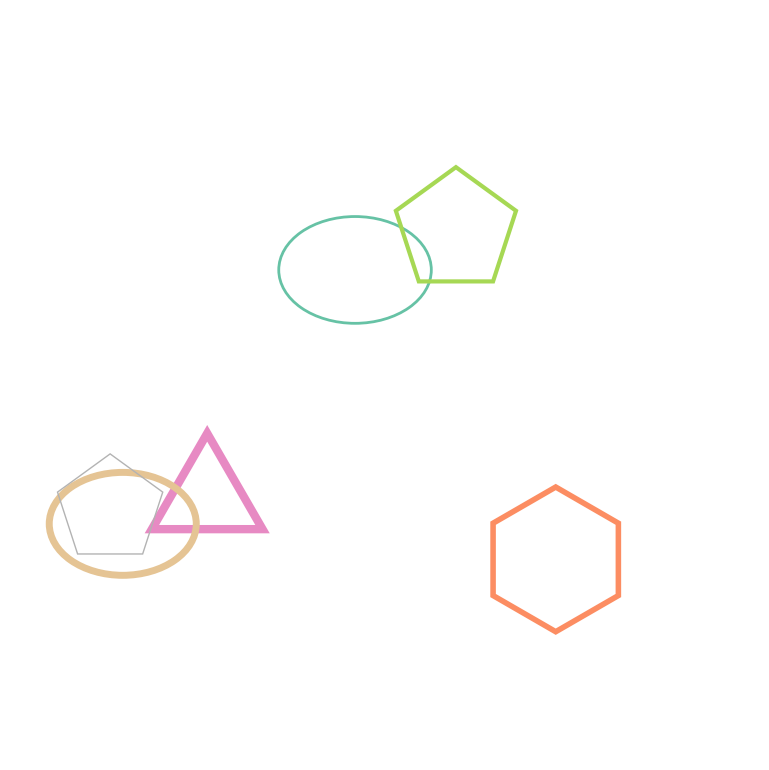[{"shape": "oval", "thickness": 1, "radius": 0.5, "center": [0.461, 0.649]}, {"shape": "hexagon", "thickness": 2, "radius": 0.47, "center": [0.722, 0.274]}, {"shape": "triangle", "thickness": 3, "radius": 0.41, "center": [0.269, 0.354]}, {"shape": "pentagon", "thickness": 1.5, "radius": 0.41, "center": [0.592, 0.701]}, {"shape": "oval", "thickness": 2.5, "radius": 0.48, "center": [0.159, 0.32]}, {"shape": "pentagon", "thickness": 0.5, "radius": 0.36, "center": [0.143, 0.339]}]